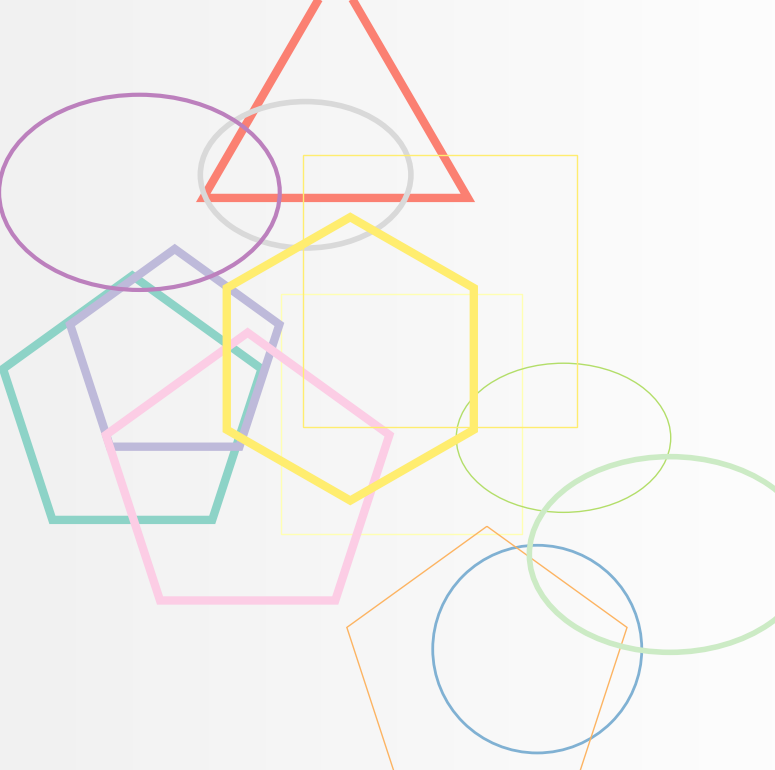[{"shape": "pentagon", "thickness": 3, "radius": 0.88, "center": [0.171, 0.467]}, {"shape": "square", "thickness": 0.5, "radius": 0.78, "center": [0.518, 0.463]}, {"shape": "pentagon", "thickness": 3, "radius": 0.71, "center": [0.225, 0.535]}, {"shape": "triangle", "thickness": 3, "radius": 0.99, "center": [0.433, 0.842]}, {"shape": "circle", "thickness": 1, "radius": 0.67, "center": [0.693, 0.157]}, {"shape": "pentagon", "thickness": 0.5, "radius": 0.95, "center": [0.628, 0.126]}, {"shape": "oval", "thickness": 0.5, "radius": 0.69, "center": [0.727, 0.431]}, {"shape": "pentagon", "thickness": 3, "radius": 0.96, "center": [0.32, 0.376]}, {"shape": "oval", "thickness": 2, "radius": 0.68, "center": [0.394, 0.773]}, {"shape": "oval", "thickness": 1.5, "radius": 0.91, "center": [0.18, 0.75]}, {"shape": "oval", "thickness": 2, "radius": 0.91, "center": [0.865, 0.28]}, {"shape": "hexagon", "thickness": 3, "radius": 0.92, "center": [0.452, 0.534]}, {"shape": "square", "thickness": 0.5, "radius": 0.88, "center": [0.567, 0.622]}]